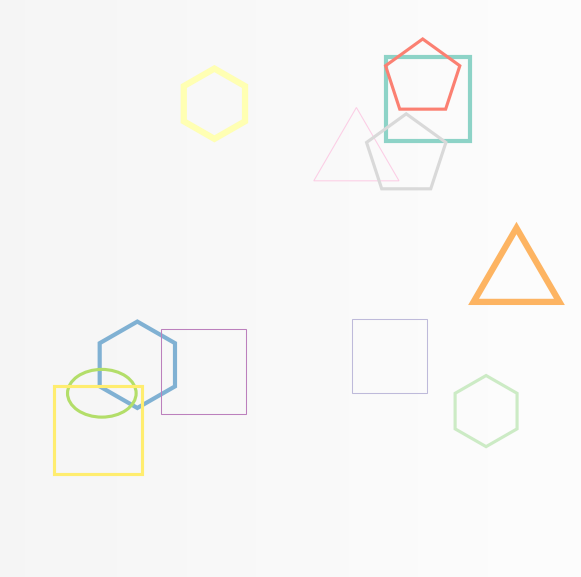[{"shape": "square", "thickness": 2, "radius": 0.36, "center": [0.737, 0.828]}, {"shape": "hexagon", "thickness": 3, "radius": 0.3, "center": [0.369, 0.82]}, {"shape": "square", "thickness": 0.5, "radius": 0.32, "center": [0.67, 0.383]}, {"shape": "pentagon", "thickness": 1.5, "radius": 0.34, "center": [0.727, 0.864]}, {"shape": "hexagon", "thickness": 2, "radius": 0.37, "center": [0.236, 0.367]}, {"shape": "triangle", "thickness": 3, "radius": 0.43, "center": [0.889, 0.519]}, {"shape": "oval", "thickness": 1.5, "radius": 0.3, "center": [0.175, 0.318]}, {"shape": "triangle", "thickness": 0.5, "radius": 0.42, "center": [0.613, 0.728]}, {"shape": "pentagon", "thickness": 1.5, "radius": 0.36, "center": [0.699, 0.73]}, {"shape": "square", "thickness": 0.5, "radius": 0.37, "center": [0.35, 0.356]}, {"shape": "hexagon", "thickness": 1.5, "radius": 0.31, "center": [0.836, 0.287]}, {"shape": "square", "thickness": 1.5, "radius": 0.38, "center": [0.168, 0.254]}]